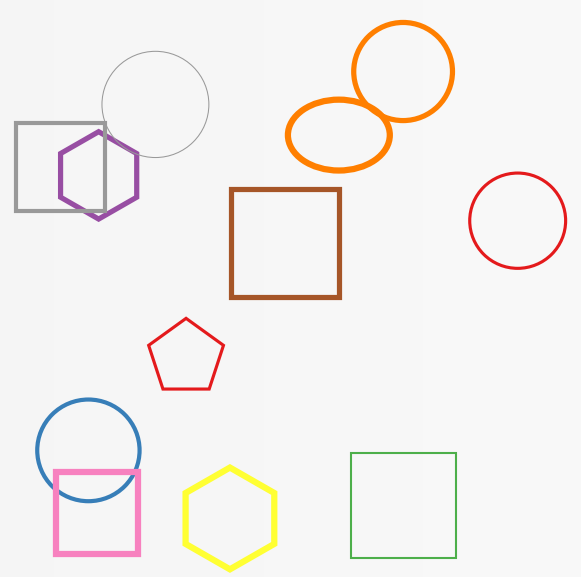[{"shape": "circle", "thickness": 1.5, "radius": 0.41, "center": [0.891, 0.617]}, {"shape": "pentagon", "thickness": 1.5, "radius": 0.34, "center": [0.32, 0.38]}, {"shape": "circle", "thickness": 2, "radius": 0.44, "center": [0.152, 0.219]}, {"shape": "square", "thickness": 1, "radius": 0.45, "center": [0.695, 0.124]}, {"shape": "hexagon", "thickness": 2.5, "radius": 0.38, "center": [0.17, 0.695]}, {"shape": "oval", "thickness": 3, "radius": 0.44, "center": [0.583, 0.765]}, {"shape": "circle", "thickness": 2.5, "radius": 0.42, "center": [0.694, 0.875]}, {"shape": "hexagon", "thickness": 3, "radius": 0.44, "center": [0.396, 0.101]}, {"shape": "square", "thickness": 2.5, "radius": 0.47, "center": [0.491, 0.578]}, {"shape": "square", "thickness": 3, "radius": 0.35, "center": [0.166, 0.111]}, {"shape": "square", "thickness": 2, "radius": 0.38, "center": [0.104, 0.71]}, {"shape": "circle", "thickness": 0.5, "radius": 0.46, "center": [0.267, 0.818]}]